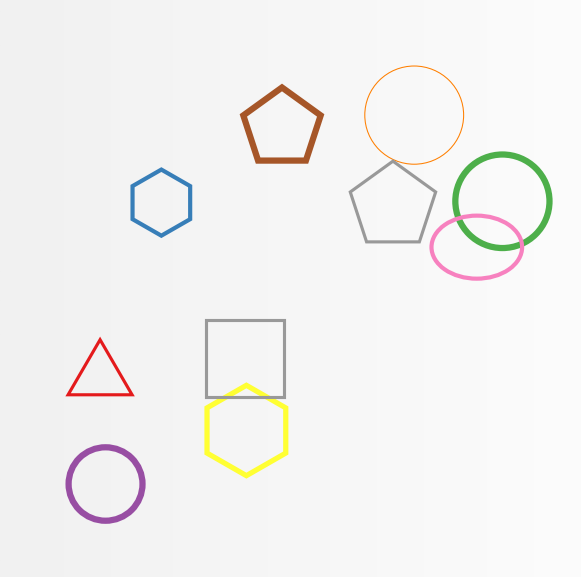[{"shape": "triangle", "thickness": 1.5, "radius": 0.32, "center": [0.172, 0.347]}, {"shape": "hexagon", "thickness": 2, "radius": 0.29, "center": [0.278, 0.648]}, {"shape": "circle", "thickness": 3, "radius": 0.4, "center": [0.864, 0.651]}, {"shape": "circle", "thickness": 3, "radius": 0.32, "center": [0.182, 0.161]}, {"shape": "circle", "thickness": 0.5, "radius": 0.43, "center": [0.713, 0.8]}, {"shape": "hexagon", "thickness": 2.5, "radius": 0.39, "center": [0.424, 0.254]}, {"shape": "pentagon", "thickness": 3, "radius": 0.35, "center": [0.485, 0.778]}, {"shape": "oval", "thickness": 2, "radius": 0.39, "center": [0.82, 0.571]}, {"shape": "pentagon", "thickness": 1.5, "radius": 0.39, "center": [0.676, 0.643]}, {"shape": "square", "thickness": 1.5, "radius": 0.33, "center": [0.421, 0.378]}]